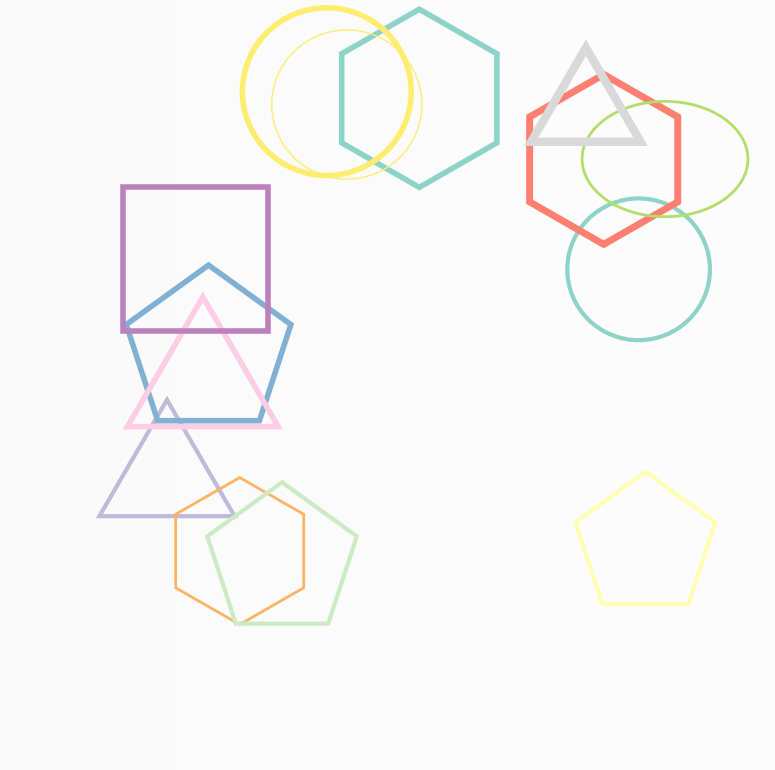[{"shape": "hexagon", "thickness": 2, "radius": 0.58, "center": [0.541, 0.872]}, {"shape": "circle", "thickness": 1.5, "radius": 0.46, "center": [0.824, 0.65]}, {"shape": "pentagon", "thickness": 1.5, "radius": 0.47, "center": [0.833, 0.292]}, {"shape": "triangle", "thickness": 1.5, "radius": 0.5, "center": [0.215, 0.38]}, {"shape": "hexagon", "thickness": 2.5, "radius": 0.55, "center": [0.779, 0.793]}, {"shape": "pentagon", "thickness": 2, "radius": 0.56, "center": [0.269, 0.544]}, {"shape": "hexagon", "thickness": 1, "radius": 0.48, "center": [0.309, 0.284]}, {"shape": "oval", "thickness": 1, "radius": 0.54, "center": [0.858, 0.793]}, {"shape": "triangle", "thickness": 2, "radius": 0.56, "center": [0.262, 0.502]}, {"shape": "triangle", "thickness": 3, "radius": 0.41, "center": [0.756, 0.857]}, {"shape": "square", "thickness": 2, "radius": 0.47, "center": [0.252, 0.664]}, {"shape": "pentagon", "thickness": 1.5, "radius": 0.51, "center": [0.364, 0.272]}, {"shape": "circle", "thickness": 2, "radius": 0.54, "center": [0.422, 0.881]}, {"shape": "circle", "thickness": 0.5, "radius": 0.48, "center": [0.448, 0.864]}]